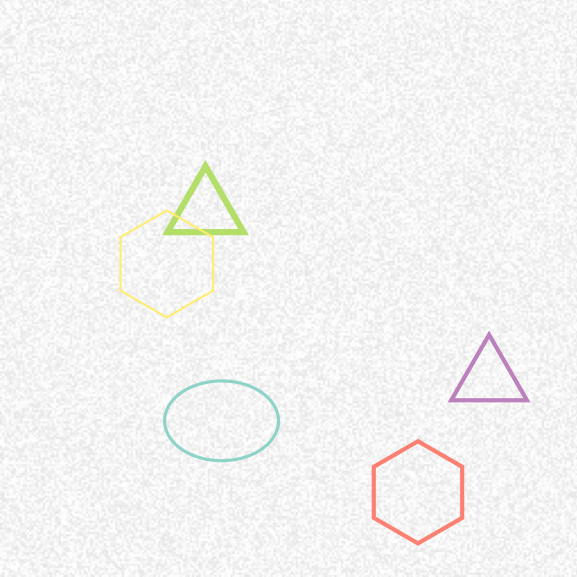[{"shape": "oval", "thickness": 1.5, "radius": 0.49, "center": [0.384, 0.27]}, {"shape": "hexagon", "thickness": 2, "radius": 0.44, "center": [0.724, 0.147]}, {"shape": "triangle", "thickness": 3, "radius": 0.38, "center": [0.356, 0.635]}, {"shape": "triangle", "thickness": 2, "radius": 0.38, "center": [0.847, 0.344]}, {"shape": "hexagon", "thickness": 1, "radius": 0.46, "center": [0.289, 0.542]}]